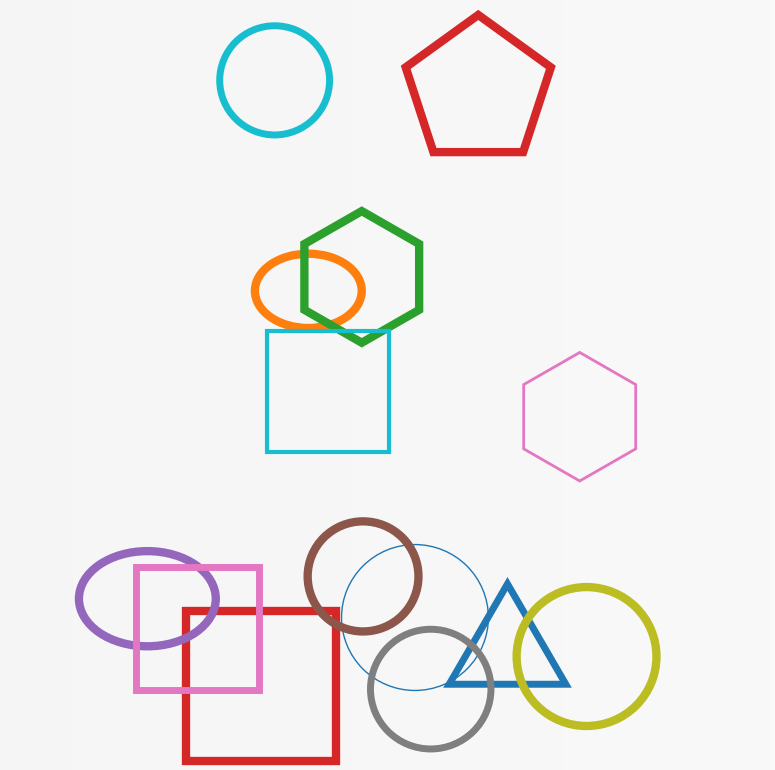[{"shape": "triangle", "thickness": 2.5, "radius": 0.43, "center": [0.655, 0.155]}, {"shape": "circle", "thickness": 0.5, "radius": 0.47, "center": [0.535, 0.198]}, {"shape": "oval", "thickness": 3, "radius": 0.34, "center": [0.398, 0.622]}, {"shape": "hexagon", "thickness": 3, "radius": 0.43, "center": [0.467, 0.64]}, {"shape": "square", "thickness": 3, "radius": 0.48, "center": [0.337, 0.109]}, {"shape": "pentagon", "thickness": 3, "radius": 0.49, "center": [0.617, 0.882]}, {"shape": "oval", "thickness": 3, "radius": 0.44, "center": [0.19, 0.222]}, {"shape": "circle", "thickness": 3, "radius": 0.36, "center": [0.468, 0.251]}, {"shape": "hexagon", "thickness": 1, "radius": 0.42, "center": [0.748, 0.459]}, {"shape": "square", "thickness": 2.5, "radius": 0.4, "center": [0.255, 0.184]}, {"shape": "circle", "thickness": 2.5, "radius": 0.39, "center": [0.556, 0.105]}, {"shape": "circle", "thickness": 3, "radius": 0.45, "center": [0.757, 0.147]}, {"shape": "square", "thickness": 1.5, "radius": 0.39, "center": [0.423, 0.492]}, {"shape": "circle", "thickness": 2.5, "radius": 0.35, "center": [0.354, 0.896]}]